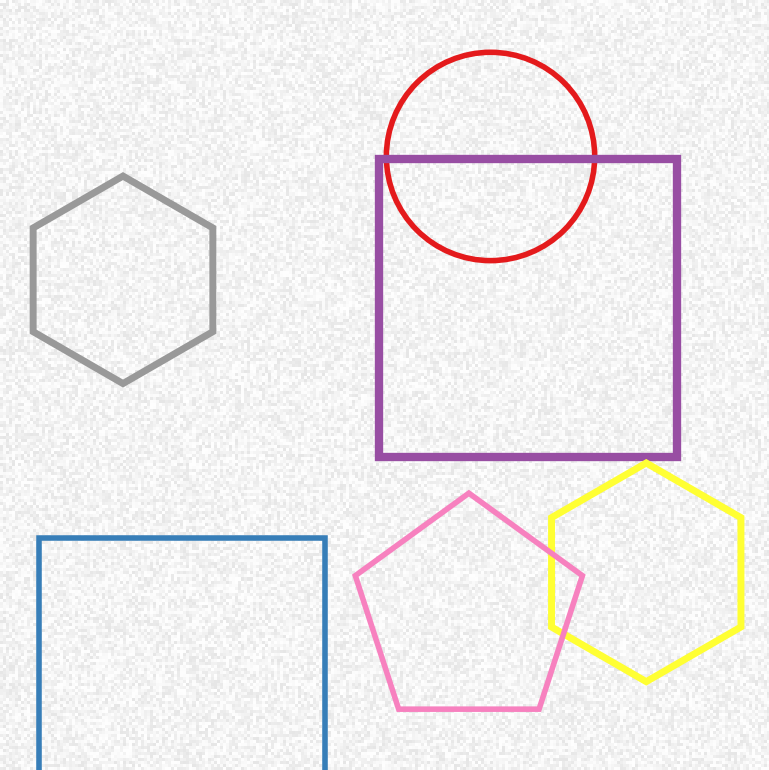[{"shape": "circle", "thickness": 2, "radius": 0.68, "center": [0.637, 0.797]}, {"shape": "square", "thickness": 2, "radius": 0.93, "center": [0.236, 0.116]}, {"shape": "square", "thickness": 3, "radius": 0.97, "center": [0.686, 0.6]}, {"shape": "hexagon", "thickness": 2.5, "radius": 0.71, "center": [0.839, 0.257]}, {"shape": "pentagon", "thickness": 2, "radius": 0.78, "center": [0.609, 0.204]}, {"shape": "hexagon", "thickness": 2.5, "radius": 0.67, "center": [0.16, 0.637]}]